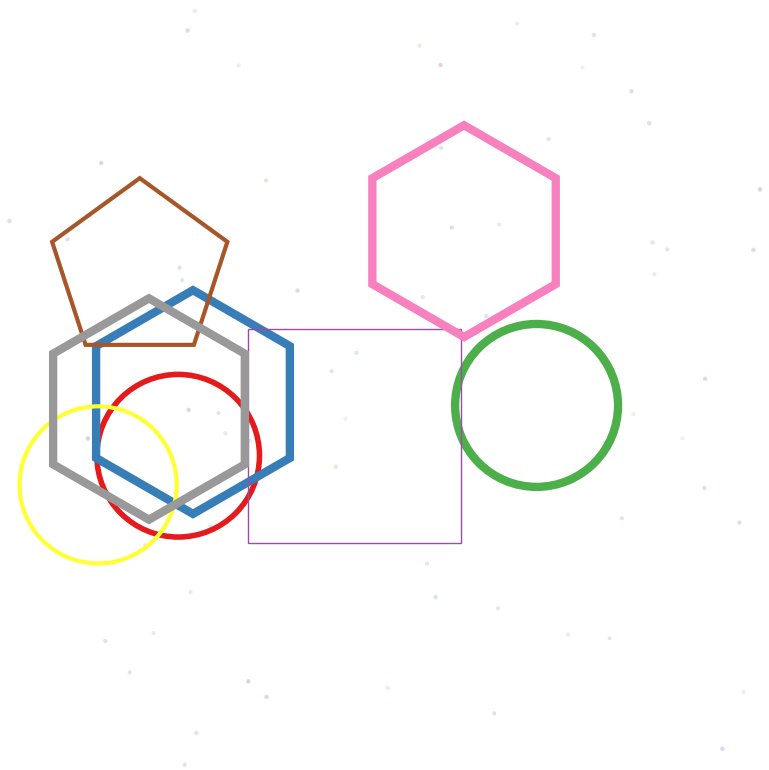[{"shape": "circle", "thickness": 2, "radius": 0.53, "center": [0.231, 0.408]}, {"shape": "hexagon", "thickness": 3, "radius": 0.73, "center": [0.251, 0.478]}, {"shape": "circle", "thickness": 3, "radius": 0.53, "center": [0.697, 0.473]}, {"shape": "square", "thickness": 0.5, "radius": 0.69, "center": [0.461, 0.434]}, {"shape": "circle", "thickness": 1.5, "radius": 0.51, "center": [0.127, 0.37]}, {"shape": "pentagon", "thickness": 1.5, "radius": 0.6, "center": [0.181, 0.649]}, {"shape": "hexagon", "thickness": 3, "radius": 0.69, "center": [0.603, 0.7]}, {"shape": "hexagon", "thickness": 3, "radius": 0.72, "center": [0.193, 0.469]}]